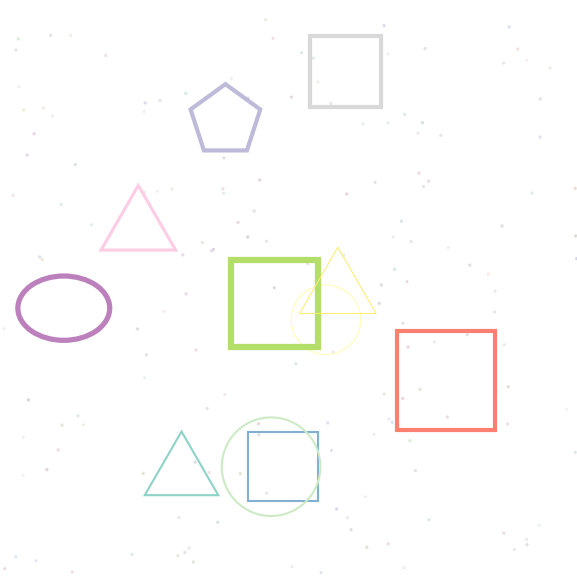[{"shape": "triangle", "thickness": 1, "radius": 0.37, "center": [0.314, 0.178]}, {"shape": "circle", "thickness": 0.5, "radius": 0.3, "center": [0.565, 0.445]}, {"shape": "pentagon", "thickness": 2, "radius": 0.32, "center": [0.39, 0.79]}, {"shape": "square", "thickness": 2, "radius": 0.43, "center": [0.772, 0.341]}, {"shape": "square", "thickness": 1, "radius": 0.3, "center": [0.49, 0.191]}, {"shape": "square", "thickness": 3, "radius": 0.38, "center": [0.475, 0.473]}, {"shape": "triangle", "thickness": 1.5, "radius": 0.37, "center": [0.24, 0.603]}, {"shape": "square", "thickness": 2, "radius": 0.31, "center": [0.599, 0.876]}, {"shape": "oval", "thickness": 2.5, "radius": 0.4, "center": [0.11, 0.466]}, {"shape": "circle", "thickness": 1, "radius": 0.43, "center": [0.469, 0.191]}, {"shape": "triangle", "thickness": 0.5, "radius": 0.38, "center": [0.585, 0.495]}]